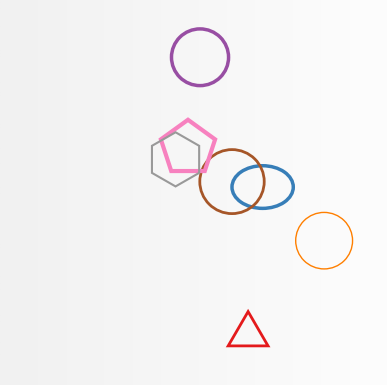[{"shape": "triangle", "thickness": 2, "radius": 0.3, "center": [0.64, 0.131]}, {"shape": "oval", "thickness": 2.5, "radius": 0.4, "center": [0.678, 0.514]}, {"shape": "circle", "thickness": 2.5, "radius": 0.37, "center": [0.516, 0.851]}, {"shape": "circle", "thickness": 1, "radius": 0.37, "center": [0.836, 0.375]}, {"shape": "circle", "thickness": 2, "radius": 0.42, "center": [0.599, 0.528]}, {"shape": "pentagon", "thickness": 3, "radius": 0.37, "center": [0.485, 0.615]}, {"shape": "hexagon", "thickness": 1.5, "radius": 0.35, "center": [0.453, 0.586]}]